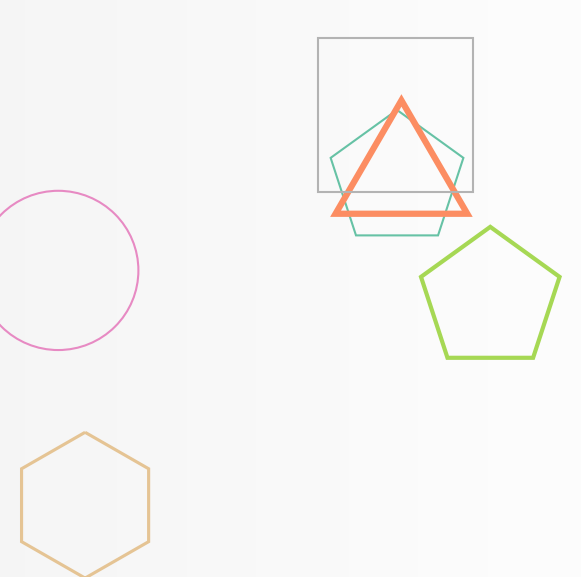[{"shape": "pentagon", "thickness": 1, "radius": 0.6, "center": [0.683, 0.689]}, {"shape": "triangle", "thickness": 3, "radius": 0.65, "center": [0.691, 0.694]}, {"shape": "circle", "thickness": 1, "radius": 0.69, "center": [0.1, 0.531]}, {"shape": "pentagon", "thickness": 2, "radius": 0.63, "center": [0.844, 0.481]}, {"shape": "hexagon", "thickness": 1.5, "radius": 0.63, "center": [0.146, 0.124]}, {"shape": "square", "thickness": 1, "radius": 0.67, "center": [0.68, 0.8]}]